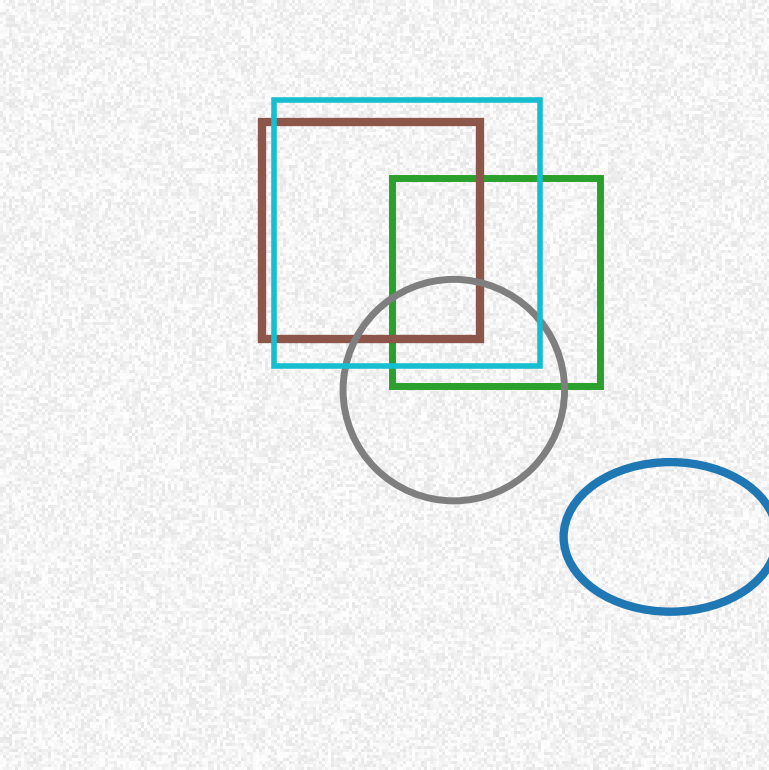[{"shape": "oval", "thickness": 3, "radius": 0.69, "center": [0.871, 0.303]}, {"shape": "square", "thickness": 2.5, "radius": 0.68, "center": [0.644, 0.634]}, {"shape": "square", "thickness": 3, "radius": 0.71, "center": [0.482, 0.7]}, {"shape": "circle", "thickness": 2.5, "radius": 0.72, "center": [0.589, 0.493]}, {"shape": "square", "thickness": 2, "radius": 0.86, "center": [0.528, 0.698]}]